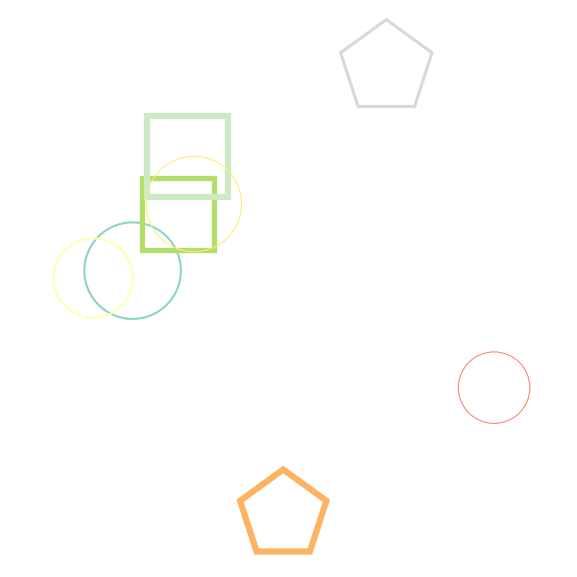[{"shape": "circle", "thickness": 1, "radius": 0.42, "center": [0.23, 0.53]}, {"shape": "circle", "thickness": 1, "radius": 0.34, "center": [0.162, 0.518]}, {"shape": "circle", "thickness": 0.5, "radius": 0.31, "center": [0.856, 0.328]}, {"shape": "pentagon", "thickness": 3, "radius": 0.39, "center": [0.49, 0.108]}, {"shape": "square", "thickness": 2.5, "radius": 0.31, "center": [0.308, 0.628]}, {"shape": "pentagon", "thickness": 1.5, "radius": 0.42, "center": [0.669, 0.882]}, {"shape": "square", "thickness": 3, "radius": 0.35, "center": [0.324, 0.728]}, {"shape": "circle", "thickness": 0.5, "radius": 0.41, "center": [0.336, 0.646]}]